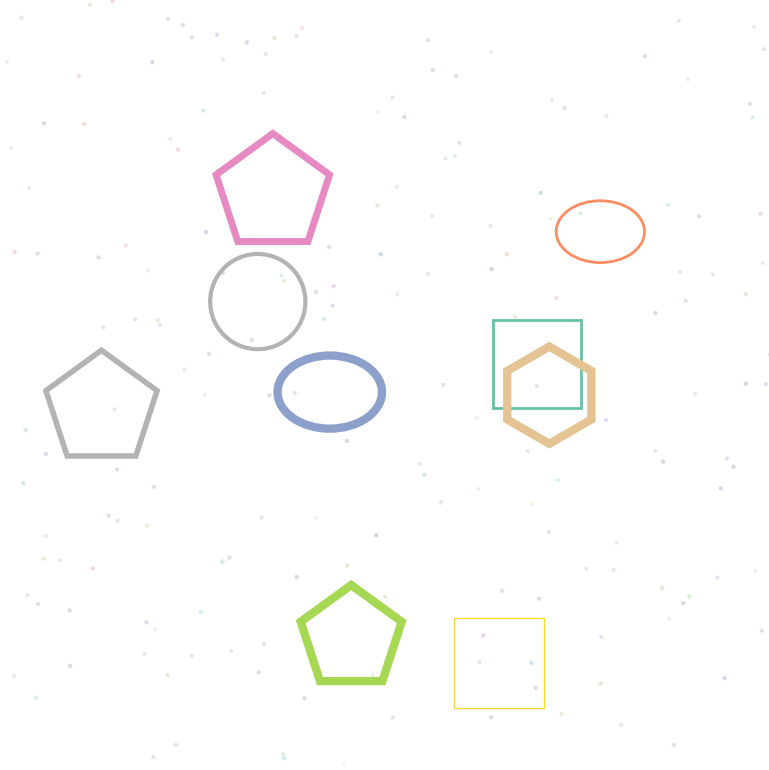[{"shape": "square", "thickness": 1, "radius": 0.29, "center": [0.697, 0.527]}, {"shape": "oval", "thickness": 1, "radius": 0.29, "center": [0.78, 0.699]}, {"shape": "oval", "thickness": 3, "radius": 0.34, "center": [0.428, 0.491]}, {"shape": "pentagon", "thickness": 2.5, "radius": 0.39, "center": [0.354, 0.749]}, {"shape": "pentagon", "thickness": 3, "radius": 0.34, "center": [0.456, 0.171]}, {"shape": "square", "thickness": 0.5, "radius": 0.29, "center": [0.648, 0.139]}, {"shape": "hexagon", "thickness": 3, "radius": 0.32, "center": [0.713, 0.487]}, {"shape": "circle", "thickness": 1.5, "radius": 0.31, "center": [0.335, 0.608]}, {"shape": "pentagon", "thickness": 2, "radius": 0.38, "center": [0.132, 0.469]}]